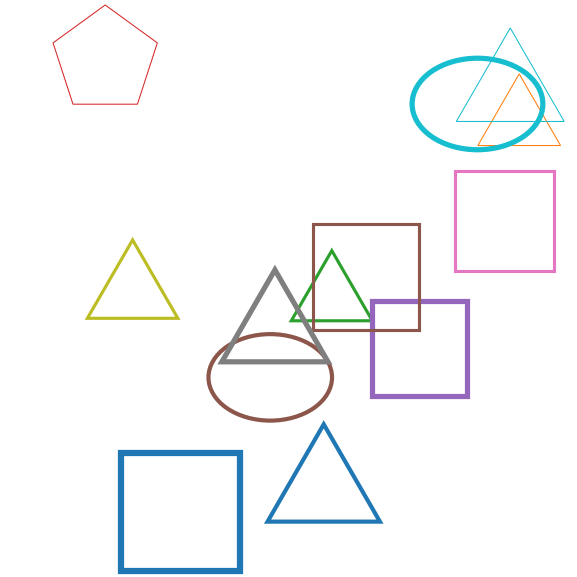[{"shape": "triangle", "thickness": 2, "radius": 0.56, "center": [0.561, 0.152]}, {"shape": "square", "thickness": 3, "radius": 0.51, "center": [0.313, 0.112]}, {"shape": "triangle", "thickness": 0.5, "radius": 0.41, "center": [0.899, 0.788]}, {"shape": "triangle", "thickness": 1.5, "radius": 0.4, "center": [0.575, 0.484]}, {"shape": "pentagon", "thickness": 0.5, "radius": 0.47, "center": [0.182, 0.896]}, {"shape": "square", "thickness": 2.5, "radius": 0.41, "center": [0.726, 0.395]}, {"shape": "square", "thickness": 1.5, "radius": 0.46, "center": [0.634, 0.519]}, {"shape": "oval", "thickness": 2, "radius": 0.53, "center": [0.468, 0.346]}, {"shape": "square", "thickness": 1.5, "radius": 0.43, "center": [0.874, 0.616]}, {"shape": "triangle", "thickness": 2.5, "radius": 0.53, "center": [0.476, 0.426]}, {"shape": "triangle", "thickness": 1.5, "radius": 0.45, "center": [0.23, 0.493]}, {"shape": "oval", "thickness": 2.5, "radius": 0.57, "center": [0.827, 0.819]}, {"shape": "triangle", "thickness": 0.5, "radius": 0.54, "center": [0.884, 0.843]}]